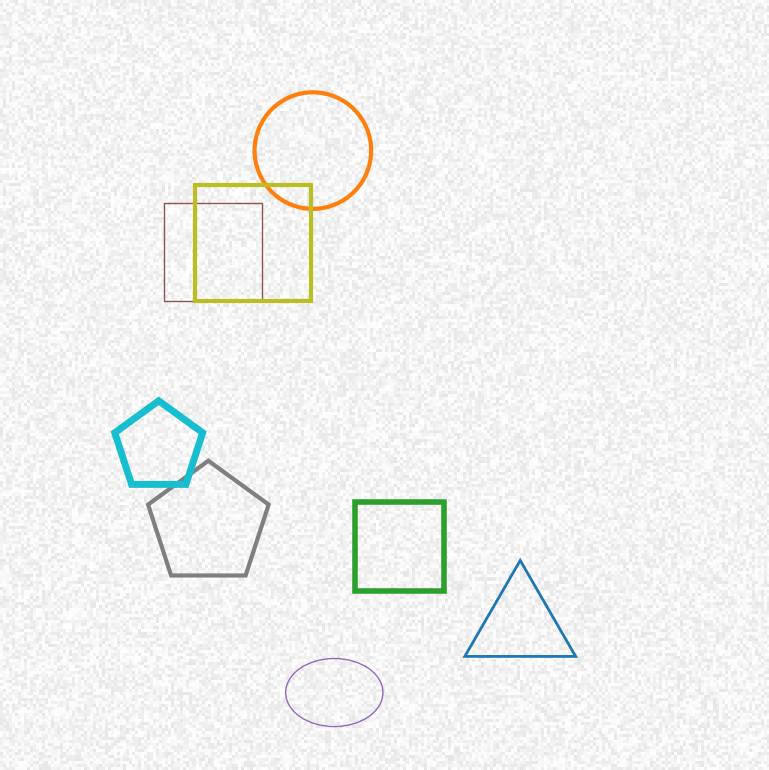[{"shape": "triangle", "thickness": 1, "radius": 0.42, "center": [0.676, 0.189]}, {"shape": "circle", "thickness": 1.5, "radius": 0.38, "center": [0.406, 0.804]}, {"shape": "square", "thickness": 2, "radius": 0.29, "center": [0.519, 0.29]}, {"shape": "oval", "thickness": 0.5, "radius": 0.32, "center": [0.434, 0.101]}, {"shape": "square", "thickness": 0.5, "radius": 0.32, "center": [0.276, 0.673]}, {"shape": "pentagon", "thickness": 1.5, "radius": 0.41, "center": [0.271, 0.319]}, {"shape": "square", "thickness": 1.5, "radius": 0.38, "center": [0.328, 0.684]}, {"shape": "pentagon", "thickness": 2.5, "radius": 0.3, "center": [0.206, 0.419]}]